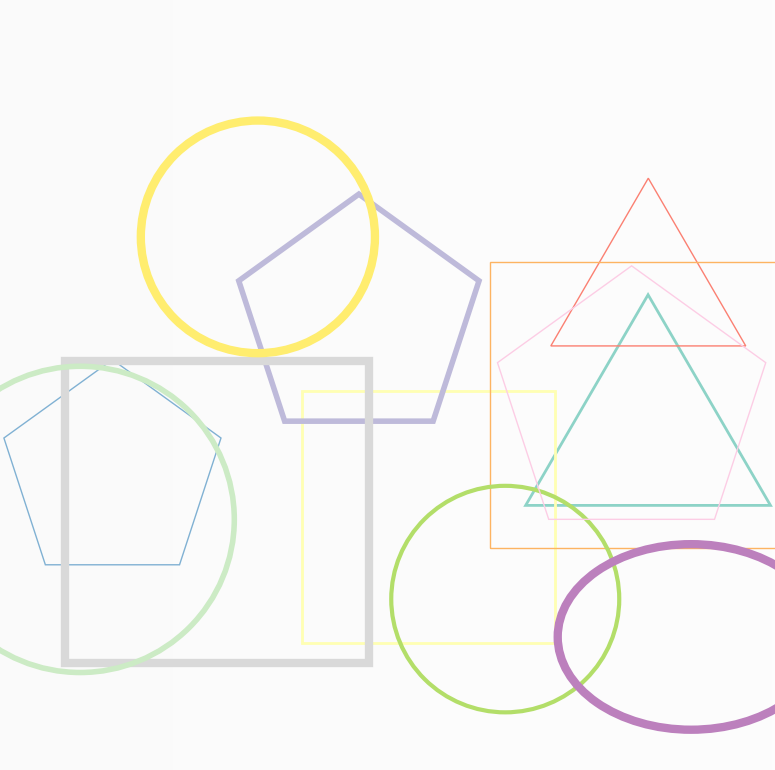[{"shape": "triangle", "thickness": 1, "radius": 0.91, "center": [0.836, 0.435]}, {"shape": "square", "thickness": 1, "radius": 0.82, "center": [0.553, 0.329]}, {"shape": "pentagon", "thickness": 2, "radius": 0.81, "center": [0.463, 0.585]}, {"shape": "triangle", "thickness": 0.5, "radius": 0.73, "center": [0.836, 0.623]}, {"shape": "pentagon", "thickness": 0.5, "radius": 0.74, "center": [0.145, 0.386]}, {"shape": "square", "thickness": 0.5, "radius": 0.93, "center": [0.818, 0.474]}, {"shape": "circle", "thickness": 1.5, "radius": 0.74, "center": [0.652, 0.222]}, {"shape": "pentagon", "thickness": 0.5, "radius": 0.91, "center": [0.815, 0.473]}, {"shape": "square", "thickness": 3, "radius": 0.98, "center": [0.28, 0.335]}, {"shape": "oval", "thickness": 3, "radius": 0.86, "center": [0.892, 0.173]}, {"shape": "circle", "thickness": 2, "radius": 0.99, "center": [0.103, 0.325]}, {"shape": "circle", "thickness": 3, "radius": 0.76, "center": [0.333, 0.692]}]